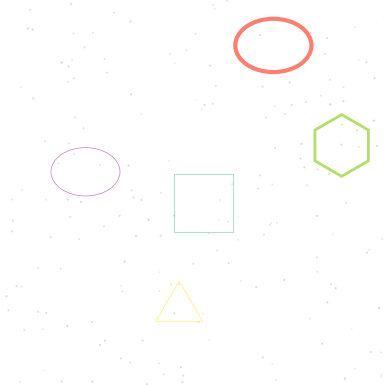[{"shape": "square", "thickness": 0.5, "radius": 0.38, "center": [0.528, 0.472]}, {"shape": "oval", "thickness": 3, "radius": 0.49, "center": [0.71, 0.882]}, {"shape": "hexagon", "thickness": 2, "radius": 0.4, "center": [0.887, 0.622]}, {"shape": "oval", "thickness": 0.5, "radius": 0.45, "center": [0.222, 0.554]}, {"shape": "triangle", "thickness": 0.5, "radius": 0.35, "center": [0.465, 0.201]}]